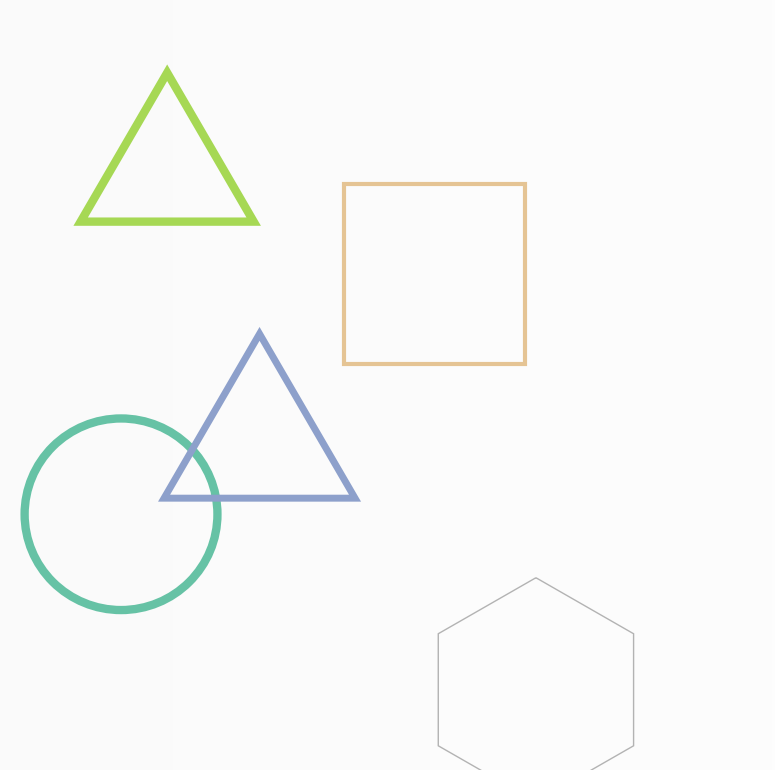[{"shape": "circle", "thickness": 3, "radius": 0.62, "center": [0.156, 0.332]}, {"shape": "triangle", "thickness": 2.5, "radius": 0.71, "center": [0.335, 0.424]}, {"shape": "triangle", "thickness": 3, "radius": 0.64, "center": [0.216, 0.777]}, {"shape": "square", "thickness": 1.5, "radius": 0.58, "center": [0.561, 0.644]}, {"shape": "hexagon", "thickness": 0.5, "radius": 0.73, "center": [0.692, 0.104]}]